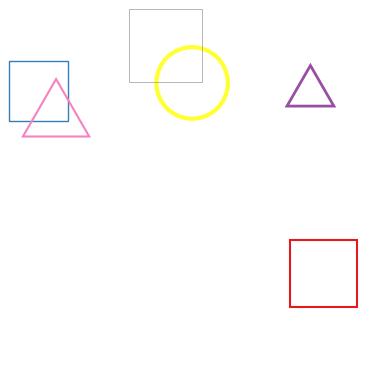[{"shape": "square", "thickness": 1.5, "radius": 0.43, "center": [0.841, 0.289]}, {"shape": "square", "thickness": 1, "radius": 0.39, "center": [0.1, 0.764]}, {"shape": "triangle", "thickness": 2, "radius": 0.35, "center": [0.806, 0.76]}, {"shape": "circle", "thickness": 3, "radius": 0.46, "center": [0.499, 0.785]}, {"shape": "triangle", "thickness": 1.5, "radius": 0.5, "center": [0.146, 0.695]}, {"shape": "square", "thickness": 0.5, "radius": 0.48, "center": [0.43, 0.881]}]